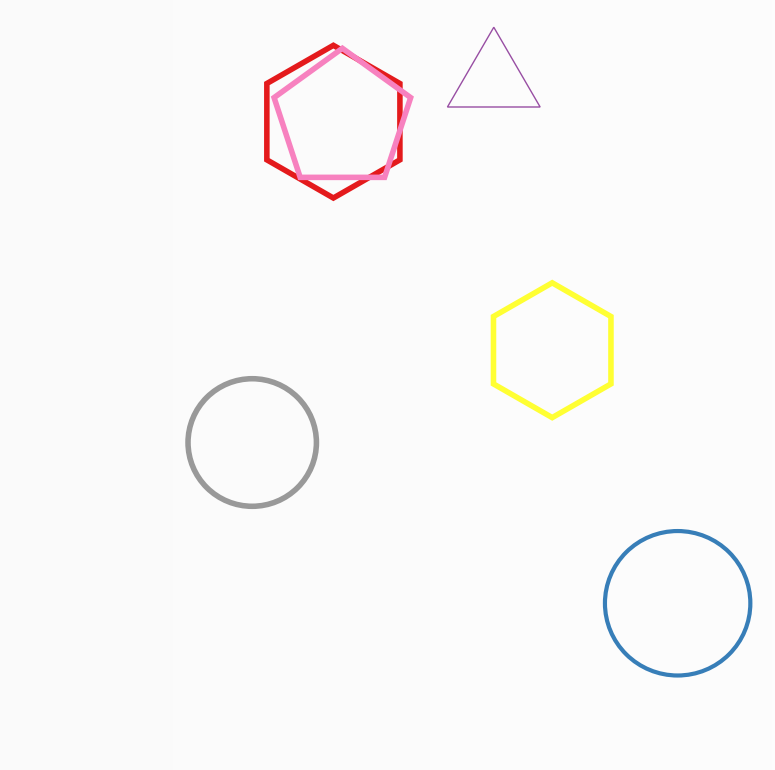[{"shape": "hexagon", "thickness": 2, "radius": 0.5, "center": [0.43, 0.842]}, {"shape": "circle", "thickness": 1.5, "radius": 0.47, "center": [0.874, 0.217]}, {"shape": "triangle", "thickness": 0.5, "radius": 0.35, "center": [0.637, 0.896]}, {"shape": "hexagon", "thickness": 2, "radius": 0.44, "center": [0.713, 0.545]}, {"shape": "pentagon", "thickness": 2, "radius": 0.46, "center": [0.442, 0.845]}, {"shape": "circle", "thickness": 2, "radius": 0.41, "center": [0.325, 0.425]}]